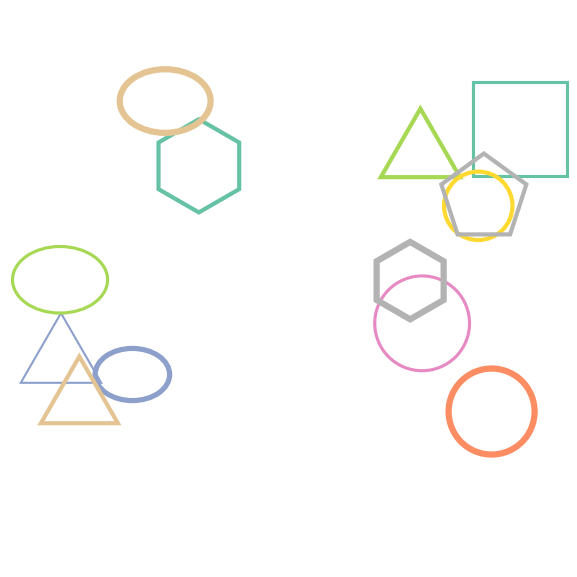[{"shape": "hexagon", "thickness": 2, "radius": 0.4, "center": [0.344, 0.712]}, {"shape": "square", "thickness": 1.5, "radius": 0.41, "center": [0.9, 0.776]}, {"shape": "circle", "thickness": 3, "radius": 0.37, "center": [0.851, 0.287]}, {"shape": "oval", "thickness": 2.5, "radius": 0.32, "center": [0.229, 0.351]}, {"shape": "triangle", "thickness": 1, "radius": 0.4, "center": [0.106, 0.376]}, {"shape": "circle", "thickness": 1.5, "radius": 0.41, "center": [0.731, 0.439]}, {"shape": "triangle", "thickness": 2, "radius": 0.4, "center": [0.728, 0.732]}, {"shape": "oval", "thickness": 1.5, "radius": 0.41, "center": [0.104, 0.515]}, {"shape": "circle", "thickness": 2, "radius": 0.3, "center": [0.828, 0.643]}, {"shape": "triangle", "thickness": 2, "radius": 0.39, "center": [0.137, 0.305]}, {"shape": "oval", "thickness": 3, "radius": 0.39, "center": [0.286, 0.824]}, {"shape": "pentagon", "thickness": 2, "radius": 0.39, "center": [0.838, 0.656]}, {"shape": "hexagon", "thickness": 3, "radius": 0.34, "center": [0.71, 0.513]}]